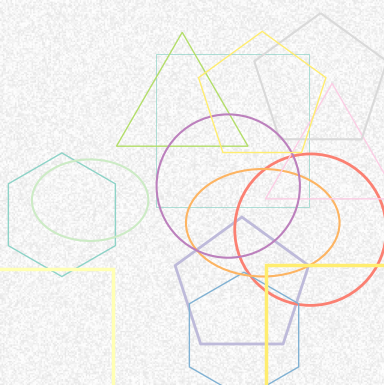[{"shape": "square", "thickness": 0.5, "radius": 0.99, "center": [0.604, 0.662]}, {"shape": "hexagon", "thickness": 1, "radius": 0.8, "center": [0.161, 0.442]}, {"shape": "square", "thickness": 2.5, "radius": 0.84, "center": [0.126, 0.132]}, {"shape": "pentagon", "thickness": 2, "radius": 0.91, "center": [0.628, 0.254]}, {"shape": "circle", "thickness": 2, "radius": 0.98, "center": [0.806, 0.403]}, {"shape": "hexagon", "thickness": 1, "radius": 0.82, "center": [0.634, 0.129]}, {"shape": "oval", "thickness": 1.5, "radius": 1.0, "center": [0.682, 0.421]}, {"shape": "triangle", "thickness": 1, "radius": 0.99, "center": [0.473, 0.719]}, {"shape": "triangle", "thickness": 1, "radius": 1.0, "center": [0.863, 0.583]}, {"shape": "pentagon", "thickness": 1.5, "radius": 0.91, "center": [0.833, 0.785]}, {"shape": "circle", "thickness": 1.5, "radius": 0.93, "center": [0.593, 0.517]}, {"shape": "oval", "thickness": 1.5, "radius": 0.76, "center": [0.234, 0.48]}, {"shape": "square", "thickness": 2.5, "radius": 0.96, "center": [0.882, 0.119]}, {"shape": "pentagon", "thickness": 1, "radius": 0.87, "center": [0.681, 0.745]}]